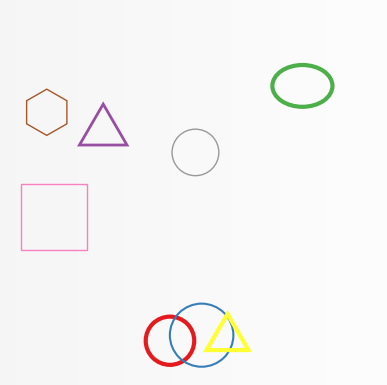[{"shape": "circle", "thickness": 3, "radius": 0.31, "center": [0.439, 0.115]}, {"shape": "circle", "thickness": 1.5, "radius": 0.41, "center": [0.52, 0.129]}, {"shape": "oval", "thickness": 3, "radius": 0.39, "center": [0.78, 0.777]}, {"shape": "triangle", "thickness": 2, "radius": 0.35, "center": [0.266, 0.659]}, {"shape": "triangle", "thickness": 3, "radius": 0.31, "center": [0.587, 0.122]}, {"shape": "hexagon", "thickness": 1, "radius": 0.3, "center": [0.121, 0.708]}, {"shape": "square", "thickness": 1, "radius": 0.42, "center": [0.139, 0.436]}, {"shape": "circle", "thickness": 1, "radius": 0.3, "center": [0.504, 0.604]}]